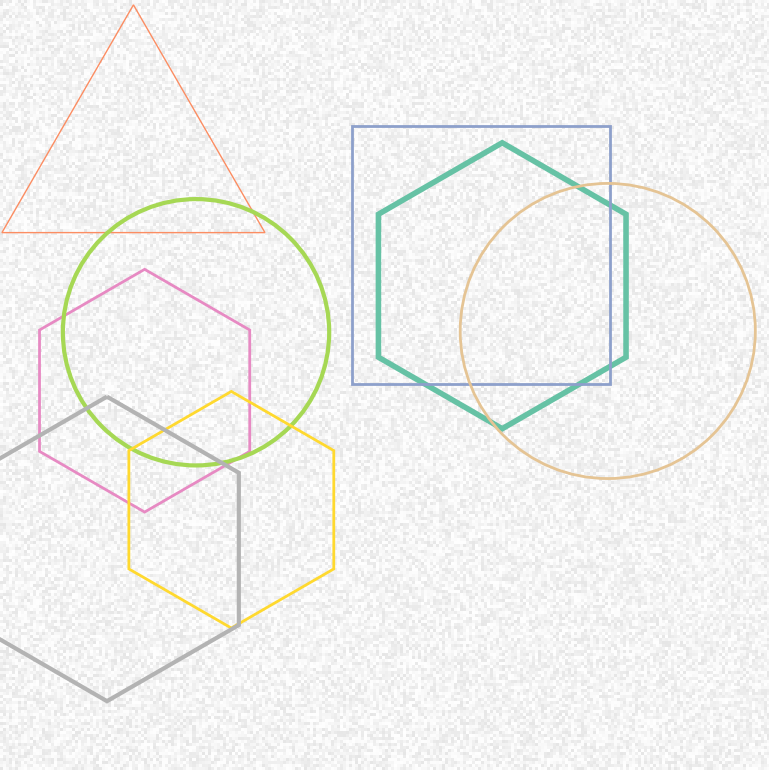[{"shape": "hexagon", "thickness": 2, "radius": 0.93, "center": [0.652, 0.629]}, {"shape": "triangle", "thickness": 0.5, "radius": 0.99, "center": [0.173, 0.797]}, {"shape": "square", "thickness": 1, "radius": 0.84, "center": [0.624, 0.668]}, {"shape": "hexagon", "thickness": 1, "radius": 0.79, "center": [0.188, 0.493]}, {"shape": "circle", "thickness": 1.5, "radius": 0.86, "center": [0.255, 0.568]}, {"shape": "hexagon", "thickness": 1, "radius": 0.77, "center": [0.3, 0.338]}, {"shape": "circle", "thickness": 1, "radius": 0.96, "center": [0.789, 0.57]}, {"shape": "hexagon", "thickness": 1.5, "radius": 0.99, "center": [0.139, 0.287]}]